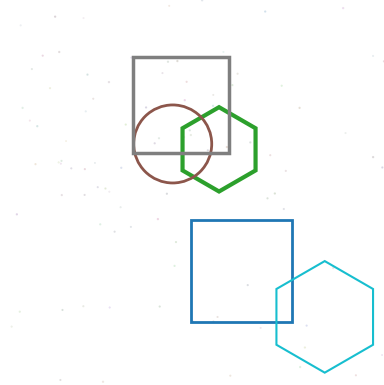[{"shape": "square", "thickness": 2, "radius": 0.66, "center": [0.627, 0.296]}, {"shape": "hexagon", "thickness": 3, "radius": 0.55, "center": [0.569, 0.612]}, {"shape": "circle", "thickness": 2, "radius": 0.51, "center": [0.449, 0.626]}, {"shape": "square", "thickness": 2.5, "radius": 0.62, "center": [0.47, 0.726]}, {"shape": "hexagon", "thickness": 1.5, "radius": 0.72, "center": [0.843, 0.177]}]